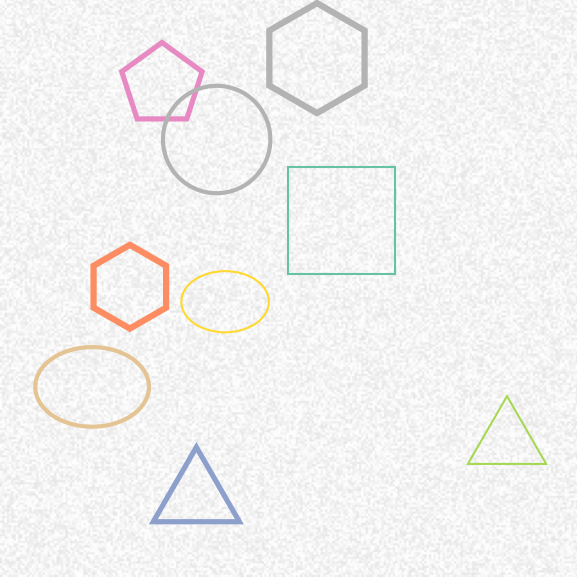[{"shape": "square", "thickness": 1, "radius": 0.46, "center": [0.592, 0.617]}, {"shape": "hexagon", "thickness": 3, "radius": 0.36, "center": [0.225, 0.503]}, {"shape": "triangle", "thickness": 2.5, "radius": 0.43, "center": [0.34, 0.139]}, {"shape": "pentagon", "thickness": 2.5, "radius": 0.37, "center": [0.28, 0.852]}, {"shape": "triangle", "thickness": 1, "radius": 0.39, "center": [0.878, 0.235]}, {"shape": "oval", "thickness": 1, "radius": 0.38, "center": [0.39, 0.477]}, {"shape": "oval", "thickness": 2, "radius": 0.49, "center": [0.159, 0.329]}, {"shape": "hexagon", "thickness": 3, "radius": 0.48, "center": [0.549, 0.899]}, {"shape": "circle", "thickness": 2, "radius": 0.46, "center": [0.375, 0.758]}]